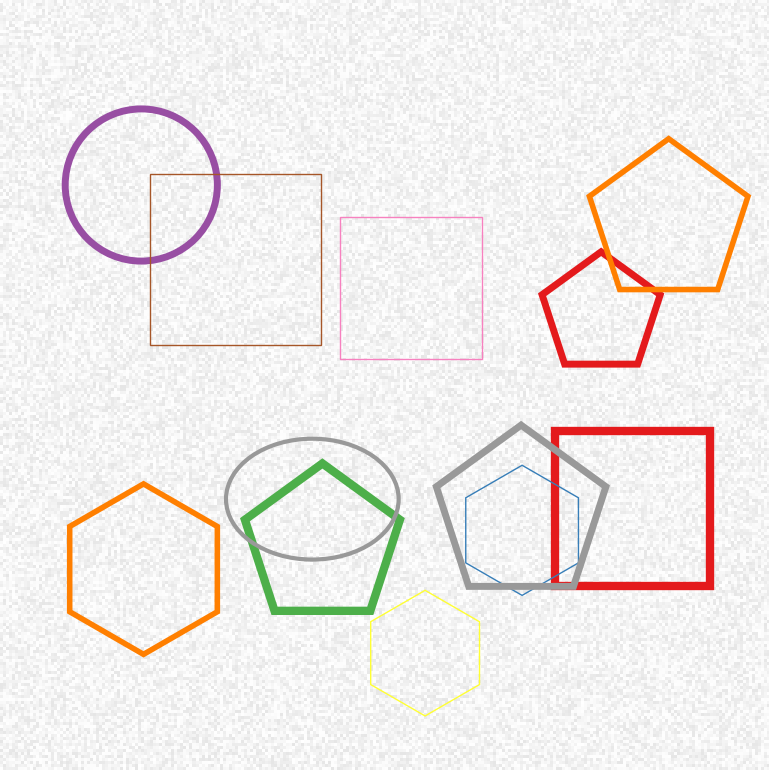[{"shape": "square", "thickness": 3, "radius": 0.5, "center": [0.822, 0.34]}, {"shape": "pentagon", "thickness": 2.5, "radius": 0.4, "center": [0.781, 0.592]}, {"shape": "hexagon", "thickness": 0.5, "radius": 0.42, "center": [0.678, 0.311]}, {"shape": "pentagon", "thickness": 3, "radius": 0.53, "center": [0.419, 0.292]}, {"shape": "circle", "thickness": 2.5, "radius": 0.49, "center": [0.183, 0.76]}, {"shape": "hexagon", "thickness": 2, "radius": 0.55, "center": [0.186, 0.261]}, {"shape": "pentagon", "thickness": 2, "radius": 0.54, "center": [0.868, 0.712]}, {"shape": "hexagon", "thickness": 0.5, "radius": 0.41, "center": [0.552, 0.152]}, {"shape": "square", "thickness": 0.5, "radius": 0.55, "center": [0.306, 0.663]}, {"shape": "square", "thickness": 0.5, "radius": 0.46, "center": [0.534, 0.626]}, {"shape": "oval", "thickness": 1.5, "radius": 0.56, "center": [0.406, 0.352]}, {"shape": "pentagon", "thickness": 2.5, "radius": 0.58, "center": [0.677, 0.332]}]